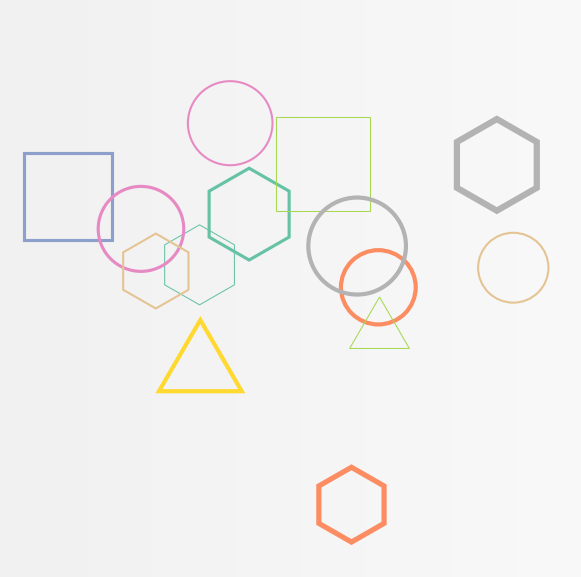[{"shape": "hexagon", "thickness": 1.5, "radius": 0.4, "center": [0.429, 0.628]}, {"shape": "hexagon", "thickness": 0.5, "radius": 0.35, "center": [0.343, 0.541]}, {"shape": "hexagon", "thickness": 2.5, "radius": 0.32, "center": [0.605, 0.125]}, {"shape": "circle", "thickness": 2, "radius": 0.32, "center": [0.651, 0.502]}, {"shape": "square", "thickness": 1.5, "radius": 0.38, "center": [0.117, 0.659]}, {"shape": "circle", "thickness": 1.5, "radius": 0.37, "center": [0.243, 0.603]}, {"shape": "circle", "thickness": 1, "radius": 0.36, "center": [0.396, 0.786]}, {"shape": "triangle", "thickness": 0.5, "radius": 0.3, "center": [0.653, 0.425]}, {"shape": "square", "thickness": 0.5, "radius": 0.41, "center": [0.556, 0.716]}, {"shape": "triangle", "thickness": 2, "radius": 0.41, "center": [0.345, 0.363]}, {"shape": "hexagon", "thickness": 1, "radius": 0.32, "center": [0.268, 0.53]}, {"shape": "circle", "thickness": 1, "radius": 0.3, "center": [0.883, 0.536]}, {"shape": "hexagon", "thickness": 3, "radius": 0.4, "center": [0.855, 0.714]}, {"shape": "circle", "thickness": 2, "radius": 0.42, "center": [0.614, 0.573]}]